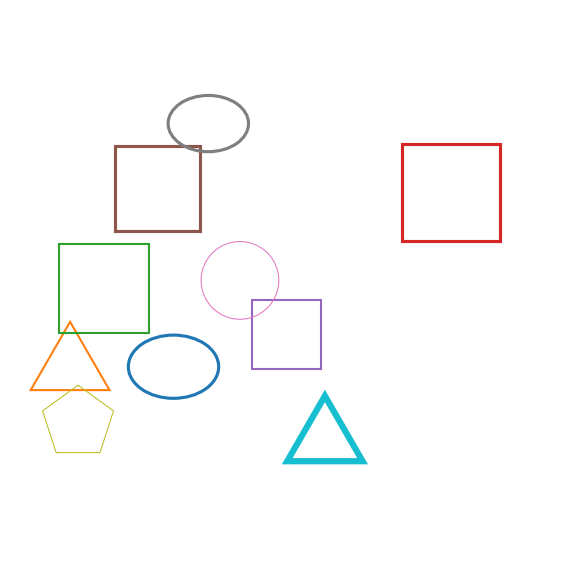[{"shape": "oval", "thickness": 1.5, "radius": 0.39, "center": [0.3, 0.364]}, {"shape": "triangle", "thickness": 1, "radius": 0.39, "center": [0.121, 0.363]}, {"shape": "square", "thickness": 1, "radius": 0.39, "center": [0.181, 0.5]}, {"shape": "square", "thickness": 1.5, "radius": 0.42, "center": [0.781, 0.666]}, {"shape": "square", "thickness": 1, "radius": 0.3, "center": [0.496, 0.42]}, {"shape": "square", "thickness": 1.5, "radius": 0.37, "center": [0.273, 0.673]}, {"shape": "circle", "thickness": 0.5, "radius": 0.34, "center": [0.415, 0.514]}, {"shape": "oval", "thickness": 1.5, "radius": 0.35, "center": [0.361, 0.785]}, {"shape": "pentagon", "thickness": 0.5, "radius": 0.32, "center": [0.135, 0.268]}, {"shape": "triangle", "thickness": 3, "radius": 0.38, "center": [0.563, 0.238]}]